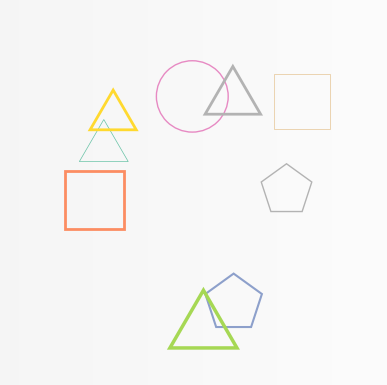[{"shape": "triangle", "thickness": 0.5, "radius": 0.36, "center": [0.268, 0.617]}, {"shape": "square", "thickness": 2, "radius": 0.38, "center": [0.245, 0.481]}, {"shape": "pentagon", "thickness": 1.5, "radius": 0.38, "center": [0.603, 0.213]}, {"shape": "circle", "thickness": 1, "radius": 0.46, "center": [0.496, 0.75]}, {"shape": "triangle", "thickness": 2.5, "radius": 0.5, "center": [0.525, 0.146]}, {"shape": "triangle", "thickness": 2, "radius": 0.34, "center": [0.292, 0.697]}, {"shape": "square", "thickness": 0.5, "radius": 0.36, "center": [0.779, 0.736]}, {"shape": "triangle", "thickness": 2, "radius": 0.41, "center": [0.601, 0.745]}, {"shape": "pentagon", "thickness": 1, "radius": 0.34, "center": [0.739, 0.506]}]